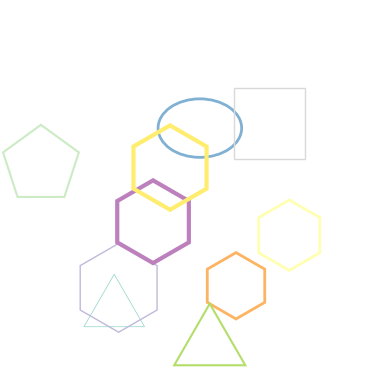[{"shape": "triangle", "thickness": 0.5, "radius": 0.45, "center": [0.297, 0.197]}, {"shape": "hexagon", "thickness": 2, "radius": 0.46, "center": [0.751, 0.389]}, {"shape": "hexagon", "thickness": 1, "radius": 0.58, "center": [0.308, 0.252]}, {"shape": "oval", "thickness": 2, "radius": 0.54, "center": [0.519, 0.667]}, {"shape": "hexagon", "thickness": 2, "radius": 0.43, "center": [0.613, 0.258]}, {"shape": "triangle", "thickness": 1.5, "radius": 0.53, "center": [0.545, 0.105]}, {"shape": "square", "thickness": 1, "radius": 0.46, "center": [0.7, 0.68]}, {"shape": "hexagon", "thickness": 3, "radius": 0.54, "center": [0.398, 0.424]}, {"shape": "pentagon", "thickness": 1.5, "radius": 0.52, "center": [0.106, 0.572]}, {"shape": "hexagon", "thickness": 3, "radius": 0.55, "center": [0.442, 0.565]}]